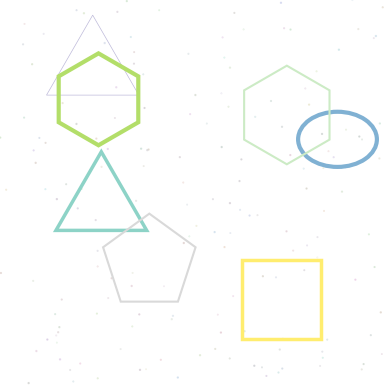[{"shape": "triangle", "thickness": 2.5, "radius": 0.68, "center": [0.263, 0.47]}, {"shape": "triangle", "thickness": 0.5, "radius": 0.69, "center": [0.241, 0.822]}, {"shape": "oval", "thickness": 3, "radius": 0.51, "center": [0.877, 0.638]}, {"shape": "hexagon", "thickness": 3, "radius": 0.6, "center": [0.256, 0.742]}, {"shape": "pentagon", "thickness": 1.5, "radius": 0.63, "center": [0.388, 0.319]}, {"shape": "hexagon", "thickness": 1.5, "radius": 0.64, "center": [0.745, 0.701]}, {"shape": "square", "thickness": 2.5, "radius": 0.51, "center": [0.731, 0.222]}]